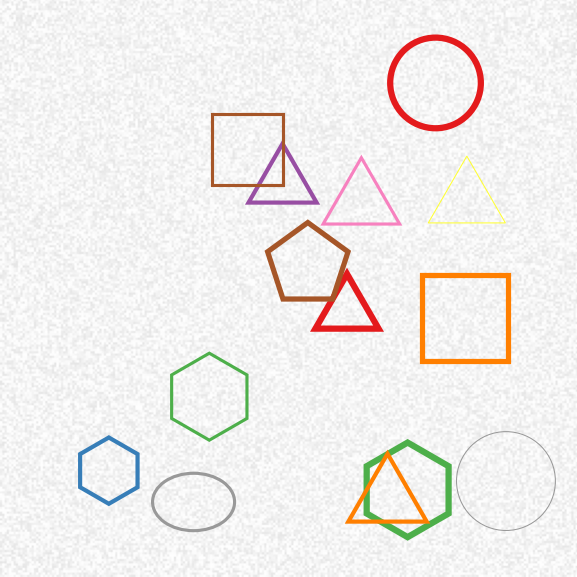[{"shape": "triangle", "thickness": 3, "radius": 0.32, "center": [0.601, 0.462]}, {"shape": "circle", "thickness": 3, "radius": 0.39, "center": [0.754, 0.856]}, {"shape": "hexagon", "thickness": 2, "radius": 0.29, "center": [0.188, 0.184]}, {"shape": "hexagon", "thickness": 3, "radius": 0.41, "center": [0.706, 0.151]}, {"shape": "hexagon", "thickness": 1.5, "radius": 0.38, "center": [0.362, 0.312]}, {"shape": "triangle", "thickness": 2, "radius": 0.34, "center": [0.489, 0.682]}, {"shape": "triangle", "thickness": 2, "radius": 0.39, "center": [0.671, 0.135]}, {"shape": "square", "thickness": 2.5, "radius": 0.37, "center": [0.805, 0.448]}, {"shape": "triangle", "thickness": 0.5, "radius": 0.39, "center": [0.808, 0.652]}, {"shape": "pentagon", "thickness": 2.5, "radius": 0.37, "center": [0.533, 0.541]}, {"shape": "square", "thickness": 1.5, "radius": 0.31, "center": [0.429, 0.74]}, {"shape": "triangle", "thickness": 1.5, "radius": 0.38, "center": [0.626, 0.649]}, {"shape": "oval", "thickness": 1.5, "radius": 0.36, "center": [0.335, 0.13]}, {"shape": "circle", "thickness": 0.5, "radius": 0.43, "center": [0.876, 0.166]}]